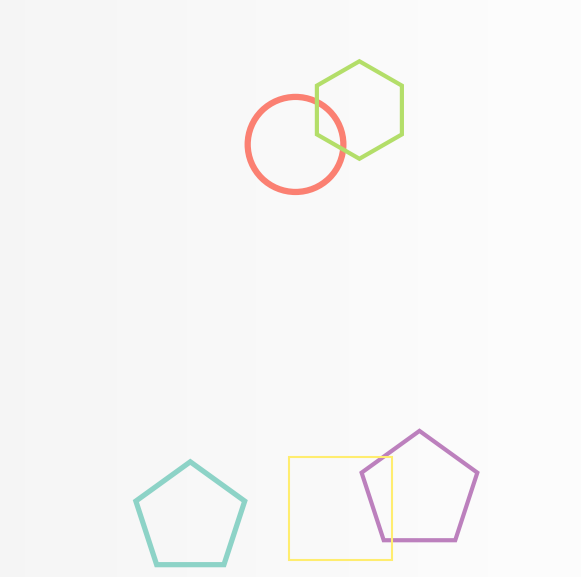[{"shape": "pentagon", "thickness": 2.5, "radius": 0.49, "center": [0.327, 0.101]}, {"shape": "circle", "thickness": 3, "radius": 0.41, "center": [0.508, 0.749]}, {"shape": "hexagon", "thickness": 2, "radius": 0.42, "center": [0.618, 0.809]}, {"shape": "pentagon", "thickness": 2, "radius": 0.52, "center": [0.722, 0.148]}, {"shape": "square", "thickness": 1, "radius": 0.44, "center": [0.586, 0.119]}]